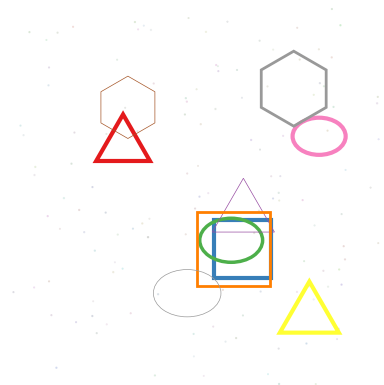[{"shape": "triangle", "thickness": 3, "radius": 0.4, "center": [0.32, 0.622]}, {"shape": "square", "thickness": 3, "radius": 0.37, "center": [0.63, 0.353]}, {"shape": "oval", "thickness": 2.5, "radius": 0.41, "center": [0.6, 0.376]}, {"shape": "triangle", "thickness": 0.5, "radius": 0.47, "center": [0.632, 0.444]}, {"shape": "square", "thickness": 2, "radius": 0.48, "center": [0.607, 0.354]}, {"shape": "triangle", "thickness": 3, "radius": 0.44, "center": [0.804, 0.18]}, {"shape": "hexagon", "thickness": 0.5, "radius": 0.4, "center": [0.332, 0.721]}, {"shape": "oval", "thickness": 3, "radius": 0.34, "center": [0.829, 0.646]}, {"shape": "oval", "thickness": 0.5, "radius": 0.44, "center": [0.486, 0.238]}, {"shape": "hexagon", "thickness": 2, "radius": 0.49, "center": [0.763, 0.77]}]